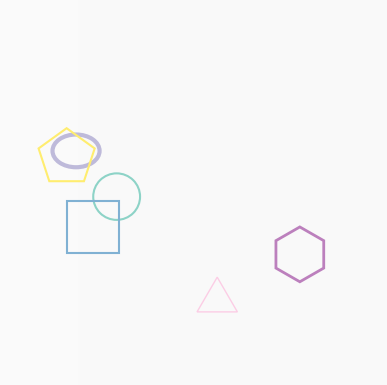[{"shape": "circle", "thickness": 1.5, "radius": 0.3, "center": [0.301, 0.489]}, {"shape": "oval", "thickness": 3, "radius": 0.3, "center": [0.196, 0.608]}, {"shape": "square", "thickness": 1.5, "radius": 0.34, "center": [0.24, 0.411]}, {"shape": "triangle", "thickness": 1, "radius": 0.3, "center": [0.561, 0.22]}, {"shape": "hexagon", "thickness": 2, "radius": 0.36, "center": [0.774, 0.339]}, {"shape": "pentagon", "thickness": 1.5, "radius": 0.38, "center": [0.172, 0.591]}]